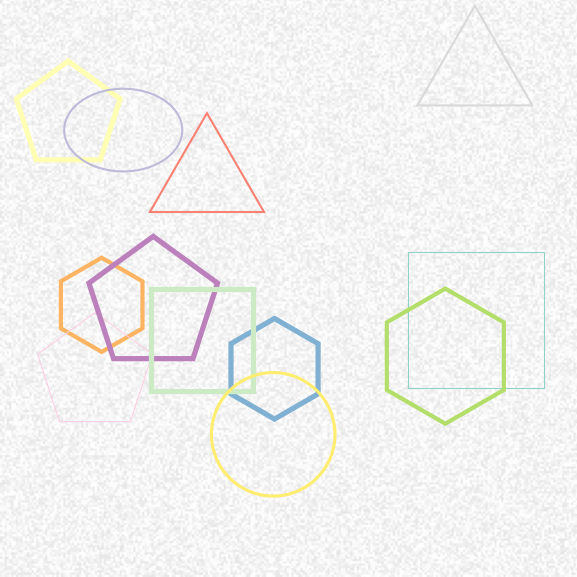[{"shape": "square", "thickness": 0.5, "radius": 0.59, "center": [0.825, 0.445]}, {"shape": "pentagon", "thickness": 2.5, "radius": 0.47, "center": [0.118, 0.799]}, {"shape": "oval", "thickness": 1, "radius": 0.51, "center": [0.213, 0.774]}, {"shape": "triangle", "thickness": 1, "radius": 0.57, "center": [0.358, 0.689]}, {"shape": "hexagon", "thickness": 2.5, "radius": 0.44, "center": [0.475, 0.361]}, {"shape": "hexagon", "thickness": 2, "radius": 0.41, "center": [0.176, 0.471]}, {"shape": "hexagon", "thickness": 2, "radius": 0.58, "center": [0.771, 0.382]}, {"shape": "pentagon", "thickness": 0.5, "radius": 0.52, "center": [0.164, 0.353]}, {"shape": "triangle", "thickness": 1, "radius": 0.58, "center": [0.822, 0.874]}, {"shape": "pentagon", "thickness": 2.5, "radius": 0.59, "center": [0.265, 0.473]}, {"shape": "square", "thickness": 2.5, "radius": 0.44, "center": [0.35, 0.41]}, {"shape": "circle", "thickness": 1.5, "radius": 0.53, "center": [0.473, 0.247]}]